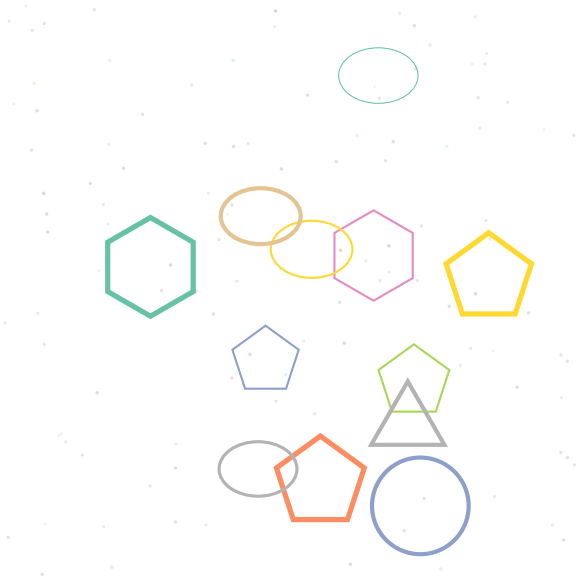[{"shape": "oval", "thickness": 0.5, "radius": 0.34, "center": [0.655, 0.868]}, {"shape": "hexagon", "thickness": 2.5, "radius": 0.43, "center": [0.261, 0.537]}, {"shape": "pentagon", "thickness": 2.5, "radius": 0.4, "center": [0.555, 0.164]}, {"shape": "pentagon", "thickness": 1, "radius": 0.3, "center": [0.46, 0.375]}, {"shape": "circle", "thickness": 2, "radius": 0.42, "center": [0.728, 0.123]}, {"shape": "hexagon", "thickness": 1, "radius": 0.39, "center": [0.647, 0.557]}, {"shape": "pentagon", "thickness": 1, "radius": 0.32, "center": [0.717, 0.338]}, {"shape": "oval", "thickness": 1, "radius": 0.35, "center": [0.54, 0.567]}, {"shape": "pentagon", "thickness": 2.5, "radius": 0.39, "center": [0.846, 0.518]}, {"shape": "oval", "thickness": 2, "radius": 0.35, "center": [0.451, 0.625]}, {"shape": "oval", "thickness": 1.5, "radius": 0.34, "center": [0.447, 0.187]}, {"shape": "triangle", "thickness": 2, "radius": 0.37, "center": [0.706, 0.265]}]